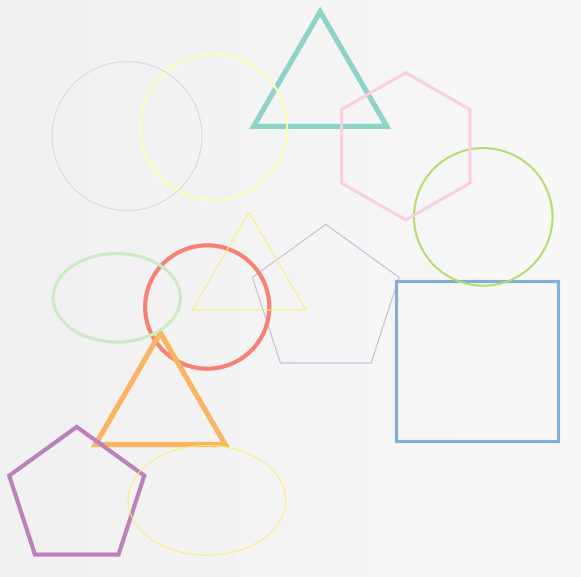[{"shape": "triangle", "thickness": 2.5, "radius": 0.66, "center": [0.551, 0.846]}, {"shape": "circle", "thickness": 1, "radius": 0.63, "center": [0.368, 0.779]}, {"shape": "pentagon", "thickness": 0.5, "radius": 0.66, "center": [0.56, 0.478]}, {"shape": "circle", "thickness": 2, "radius": 0.53, "center": [0.357, 0.468]}, {"shape": "square", "thickness": 1.5, "radius": 0.7, "center": [0.821, 0.374]}, {"shape": "triangle", "thickness": 2.5, "radius": 0.64, "center": [0.276, 0.294]}, {"shape": "circle", "thickness": 1, "radius": 0.6, "center": [0.831, 0.624]}, {"shape": "hexagon", "thickness": 1.5, "radius": 0.64, "center": [0.698, 0.746]}, {"shape": "circle", "thickness": 0.5, "radius": 0.64, "center": [0.219, 0.764]}, {"shape": "pentagon", "thickness": 2, "radius": 0.61, "center": [0.132, 0.138]}, {"shape": "oval", "thickness": 1.5, "radius": 0.55, "center": [0.201, 0.484]}, {"shape": "triangle", "thickness": 0.5, "radius": 0.56, "center": [0.428, 0.519]}, {"shape": "oval", "thickness": 0.5, "radius": 0.68, "center": [0.356, 0.133]}]